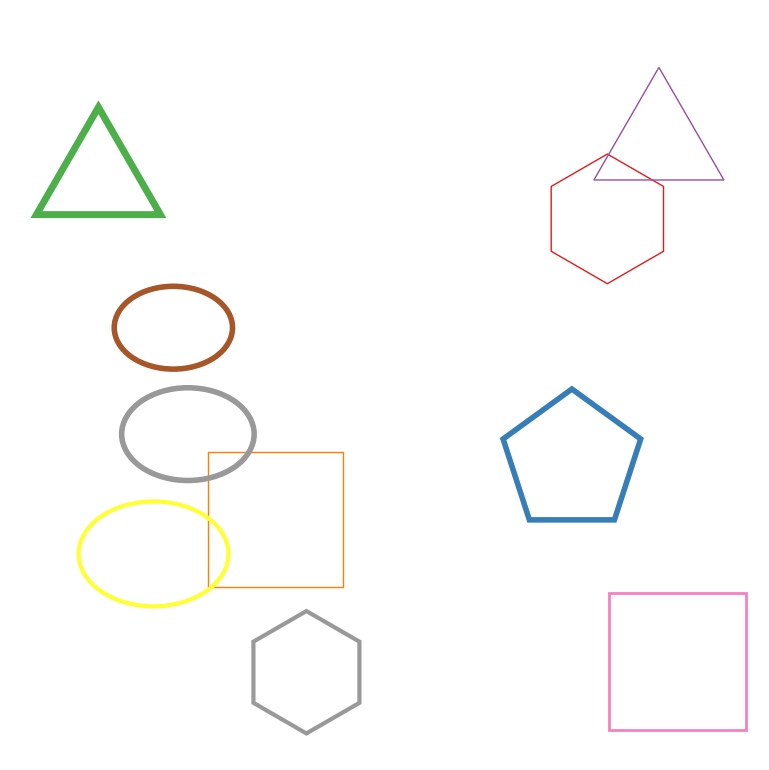[{"shape": "hexagon", "thickness": 0.5, "radius": 0.42, "center": [0.789, 0.716]}, {"shape": "pentagon", "thickness": 2, "radius": 0.47, "center": [0.743, 0.401]}, {"shape": "triangle", "thickness": 2.5, "radius": 0.46, "center": [0.128, 0.768]}, {"shape": "triangle", "thickness": 0.5, "radius": 0.49, "center": [0.856, 0.815]}, {"shape": "square", "thickness": 0.5, "radius": 0.44, "center": [0.358, 0.325]}, {"shape": "oval", "thickness": 1.5, "radius": 0.49, "center": [0.199, 0.281]}, {"shape": "oval", "thickness": 2, "radius": 0.38, "center": [0.225, 0.574]}, {"shape": "square", "thickness": 1, "radius": 0.44, "center": [0.88, 0.141]}, {"shape": "oval", "thickness": 2, "radius": 0.43, "center": [0.244, 0.436]}, {"shape": "hexagon", "thickness": 1.5, "radius": 0.4, "center": [0.398, 0.127]}]